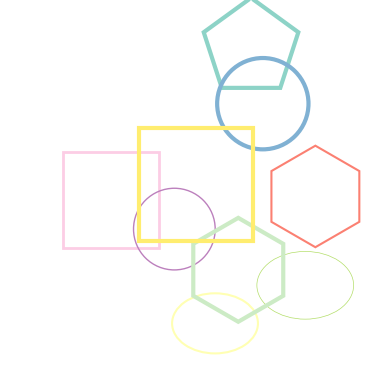[{"shape": "pentagon", "thickness": 3, "radius": 0.65, "center": [0.652, 0.876]}, {"shape": "oval", "thickness": 1.5, "radius": 0.56, "center": [0.558, 0.16]}, {"shape": "hexagon", "thickness": 1.5, "radius": 0.66, "center": [0.819, 0.49]}, {"shape": "circle", "thickness": 3, "radius": 0.59, "center": [0.683, 0.731]}, {"shape": "oval", "thickness": 0.5, "radius": 0.63, "center": [0.793, 0.259]}, {"shape": "square", "thickness": 2, "radius": 0.62, "center": [0.289, 0.48]}, {"shape": "circle", "thickness": 1, "radius": 0.53, "center": [0.453, 0.405]}, {"shape": "hexagon", "thickness": 3, "radius": 0.67, "center": [0.619, 0.299]}, {"shape": "square", "thickness": 3, "radius": 0.74, "center": [0.509, 0.521]}]